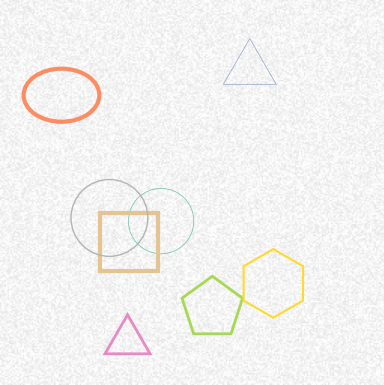[{"shape": "circle", "thickness": 0.5, "radius": 0.42, "center": [0.418, 0.426]}, {"shape": "oval", "thickness": 3, "radius": 0.49, "center": [0.16, 0.753]}, {"shape": "triangle", "thickness": 0.5, "radius": 0.4, "center": [0.649, 0.821]}, {"shape": "triangle", "thickness": 2, "radius": 0.34, "center": [0.331, 0.115]}, {"shape": "pentagon", "thickness": 2, "radius": 0.41, "center": [0.551, 0.2]}, {"shape": "hexagon", "thickness": 1.5, "radius": 0.45, "center": [0.71, 0.264]}, {"shape": "square", "thickness": 3, "radius": 0.38, "center": [0.335, 0.371]}, {"shape": "circle", "thickness": 1, "radius": 0.5, "center": [0.284, 0.434]}]